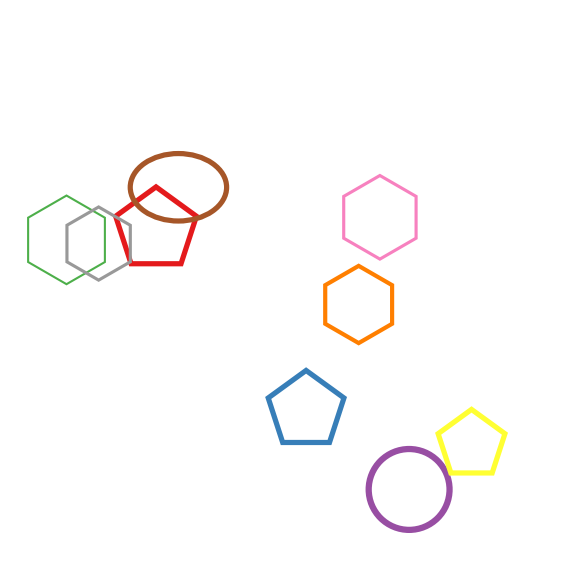[{"shape": "pentagon", "thickness": 2.5, "radius": 0.37, "center": [0.27, 0.602]}, {"shape": "pentagon", "thickness": 2.5, "radius": 0.34, "center": [0.53, 0.289]}, {"shape": "hexagon", "thickness": 1, "radius": 0.38, "center": [0.115, 0.584]}, {"shape": "circle", "thickness": 3, "radius": 0.35, "center": [0.708, 0.152]}, {"shape": "hexagon", "thickness": 2, "radius": 0.33, "center": [0.621, 0.472]}, {"shape": "pentagon", "thickness": 2.5, "radius": 0.3, "center": [0.817, 0.229]}, {"shape": "oval", "thickness": 2.5, "radius": 0.42, "center": [0.309, 0.675]}, {"shape": "hexagon", "thickness": 1.5, "radius": 0.36, "center": [0.658, 0.623]}, {"shape": "hexagon", "thickness": 1.5, "radius": 0.32, "center": [0.171, 0.577]}]